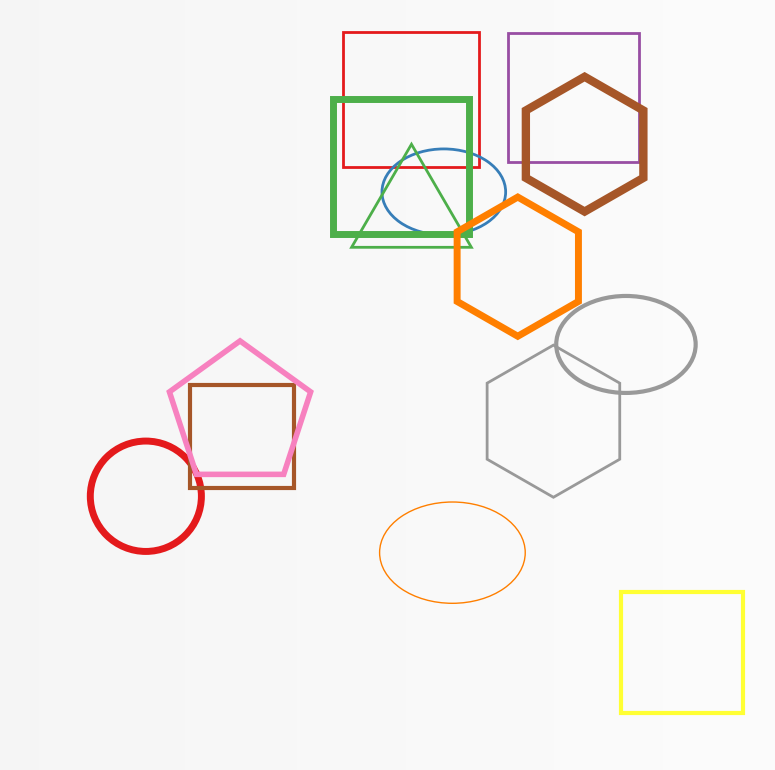[{"shape": "square", "thickness": 1, "radius": 0.44, "center": [0.53, 0.871]}, {"shape": "circle", "thickness": 2.5, "radius": 0.36, "center": [0.188, 0.356]}, {"shape": "oval", "thickness": 1, "radius": 0.4, "center": [0.573, 0.751]}, {"shape": "triangle", "thickness": 1, "radius": 0.45, "center": [0.531, 0.723]}, {"shape": "square", "thickness": 2.5, "radius": 0.44, "center": [0.518, 0.784]}, {"shape": "square", "thickness": 1, "radius": 0.42, "center": [0.74, 0.874]}, {"shape": "hexagon", "thickness": 2.5, "radius": 0.45, "center": [0.668, 0.654]}, {"shape": "oval", "thickness": 0.5, "radius": 0.47, "center": [0.584, 0.282]}, {"shape": "square", "thickness": 1.5, "radius": 0.39, "center": [0.88, 0.153]}, {"shape": "hexagon", "thickness": 3, "radius": 0.44, "center": [0.754, 0.813]}, {"shape": "square", "thickness": 1.5, "radius": 0.33, "center": [0.312, 0.433]}, {"shape": "pentagon", "thickness": 2, "radius": 0.48, "center": [0.31, 0.461]}, {"shape": "hexagon", "thickness": 1, "radius": 0.49, "center": [0.714, 0.453]}, {"shape": "oval", "thickness": 1.5, "radius": 0.45, "center": [0.808, 0.553]}]